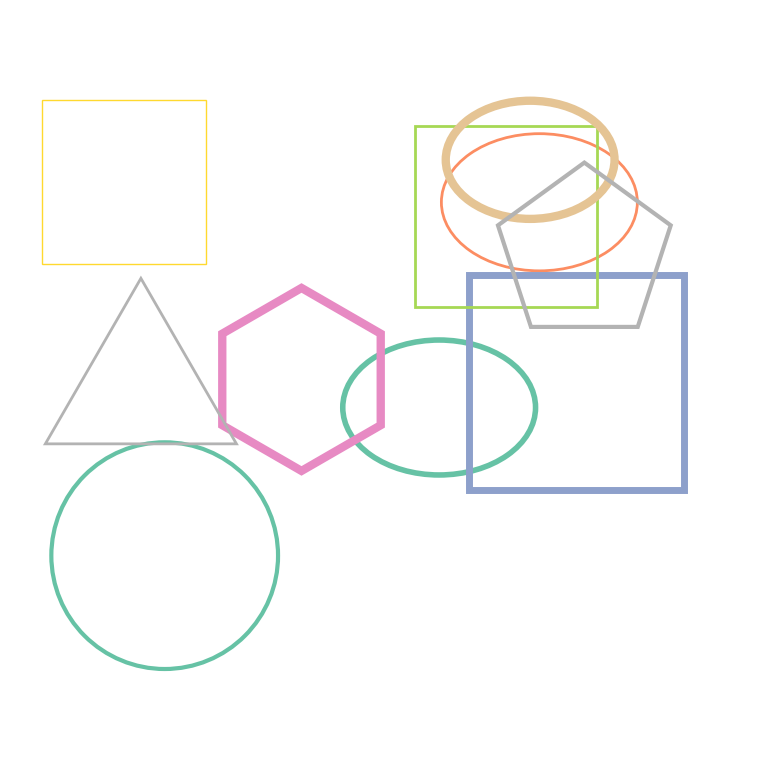[{"shape": "oval", "thickness": 2, "radius": 0.63, "center": [0.57, 0.471]}, {"shape": "circle", "thickness": 1.5, "radius": 0.74, "center": [0.214, 0.278]}, {"shape": "oval", "thickness": 1, "radius": 0.64, "center": [0.7, 0.737]}, {"shape": "square", "thickness": 2.5, "radius": 0.7, "center": [0.749, 0.503]}, {"shape": "hexagon", "thickness": 3, "radius": 0.59, "center": [0.392, 0.507]}, {"shape": "square", "thickness": 1, "radius": 0.59, "center": [0.657, 0.719]}, {"shape": "square", "thickness": 0.5, "radius": 0.53, "center": [0.161, 0.764]}, {"shape": "oval", "thickness": 3, "radius": 0.55, "center": [0.688, 0.792]}, {"shape": "pentagon", "thickness": 1.5, "radius": 0.59, "center": [0.759, 0.671]}, {"shape": "triangle", "thickness": 1, "radius": 0.72, "center": [0.183, 0.495]}]